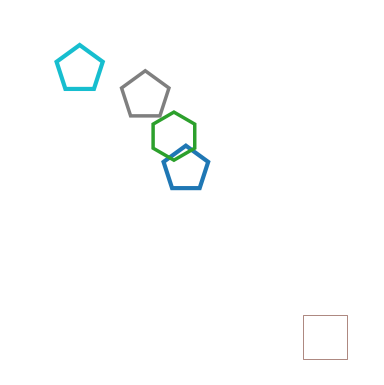[{"shape": "pentagon", "thickness": 3, "radius": 0.3, "center": [0.483, 0.561]}, {"shape": "hexagon", "thickness": 2.5, "radius": 0.31, "center": [0.452, 0.646]}, {"shape": "square", "thickness": 0.5, "radius": 0.29, "center": [0.844, 0.124]}, {"shape": "pentagon", "thickness": 2.5, "radius": 0.32, "center": [0.377, 0.751]}, {"shape": "pentagon", "thickness": 3, "radius": 0.32, "center": [0.207, 0.82]}]